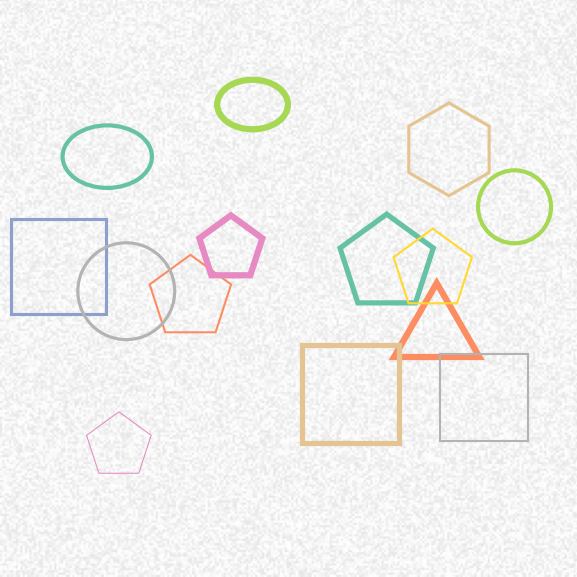[{"shape": "pentagon", "thickness": 2.5, "radius": 0.42, "center": [0.67, 0.543]}, {"shape": "oval", "thickness": 2, "radius": 0.39, "center": [0.186, 0.728]}, {"shape": "triangle", "thickness": 3, "radius": 0.43, "center": [0.756, 0.424]}, {"shape": "pentagon", "thickness": 1, "radius": 0.37, "center": [0.33, 0.484]}, {"shape": "square", "thickness": 1.5, "radius": 0.41, "center": [0.101, 0.537]}, {"shape": "pentagon", "thickness": 3, "radius": 0.29, "center": [0.4, 0.569]}, {"shape": "pentagon", "thickness": 0.5, "radius": 0.29, "center": [0.206, 0.227]}, {"shape": "circle", "thickness": 2, "radius": 0.32, "center": [0.891, 0.641]}, {"shape": "oval", "thickness": 3, "radius": 0.31, "center": [0.437, 0.818]}, {"shape": "pentagon", "thickness": 1, "radius": 0.36, "center": [0.749, 0.532]}, {"shape": "square", "thickness": 2.5, "radius": 0.42, "center": [0.607, 0.316]}, {"shape": "hexagon", "thickness": 1.5, "radius": 0.4, "center": [0.777, 0.74]}, {"shape": "square", "thickness": 1, "radius": 0.38, "center": [0.838, 0.311]}, {"shape": "circle", "thickness": 1.5, "radius": 0.42, "center": [0.219, 0.495]}]